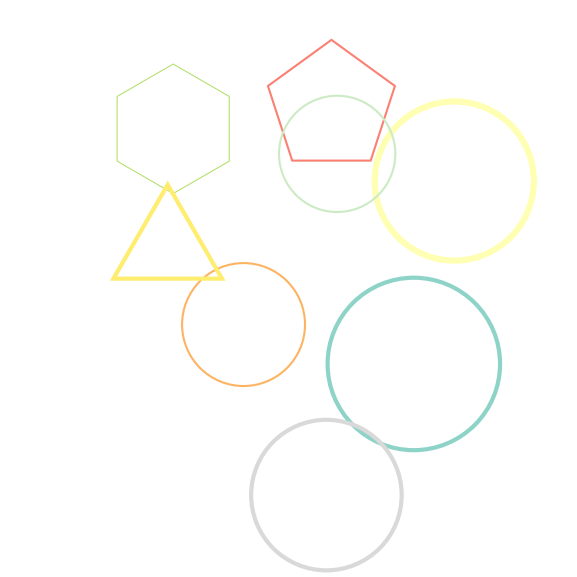[{"shape": "circle", "thickness": 2, "radius": 0.75, "center": [0.717, 0.369]}, {"shape": "circle", "thickness": 3, "radius": 0.69, "center": [0.787, 0.686]}, {"shape": "pentagon", "thickness": 1, "radius": 0.58, "center": [0.574, 0.815]}, {"shape": "circle", "thickness": 1, "radius": 0.53, "center": [0.422, 0.437]}, {"shape": "hexagon", "thickness": 0.5, "radius": 0.56, "center": [0.3, 0.776]}, {"shape": "circle", "thickness": 2, "radius": 0.65, "center": [0.565, 0.142]}, {"shape": "circle", "thickness": 1, "radius": 0.5, "center": [0.584, 0.733]}, {"shape": "triangle", "thickness": 2, "radius": 0.54, "center": [0.29, 0.571]}]